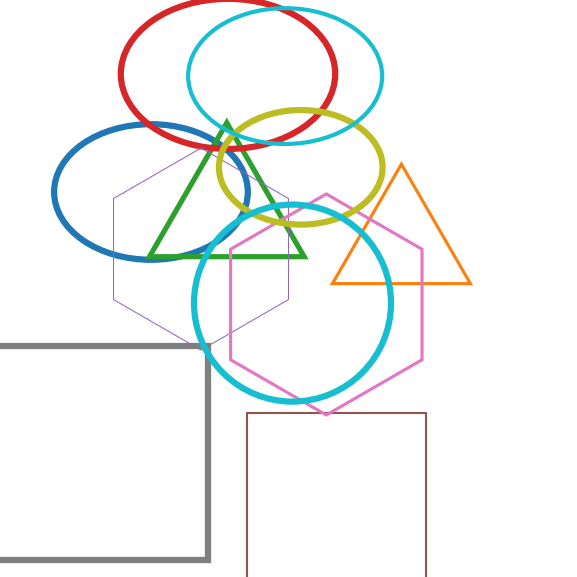[{"shape": "oval", "thickness": 3, "radius": 0.84, "center": [0.261, 0.667]}, {"shape": "triangle", "thickness": 1.5, "radius": 0.69, "center": [0.695, 0.577]}, {"shape": "triangle", "thickness": 2.5, "radius": 0.77, "center": [0.393, 0.632]}, {"shape": "oval", "thickness": 3, "radius": 0.93, "center": [0.395, 0.871]}, {"shape": "hexagon", "thickness": 0.5, "radius": 0.87, "center": [0.348, 0.568]}, {"shape": "square", "thickness": 1, "radius": 0.78, "center": [0.582, 0.128]}, {"shape": "hexagon", "thickness": 1.5, "radius": 0.96, "center": [0.565, 0.472]}, {"shape": "square", "thickness": 3, "radius": 0.93, "center": [0.175, 0.215]}, {"shape": "oval", "thickness": 3, "radius": 0.71, "center": [0.521, 0.709]}, {"shape": "circle", "thickness": 3, "radius": 0.85, "center": [0.506, 0.474]}, {"shape": "oval", "thickness": 2, "radius": 0.84, "center": [0.494, 0.867]}]